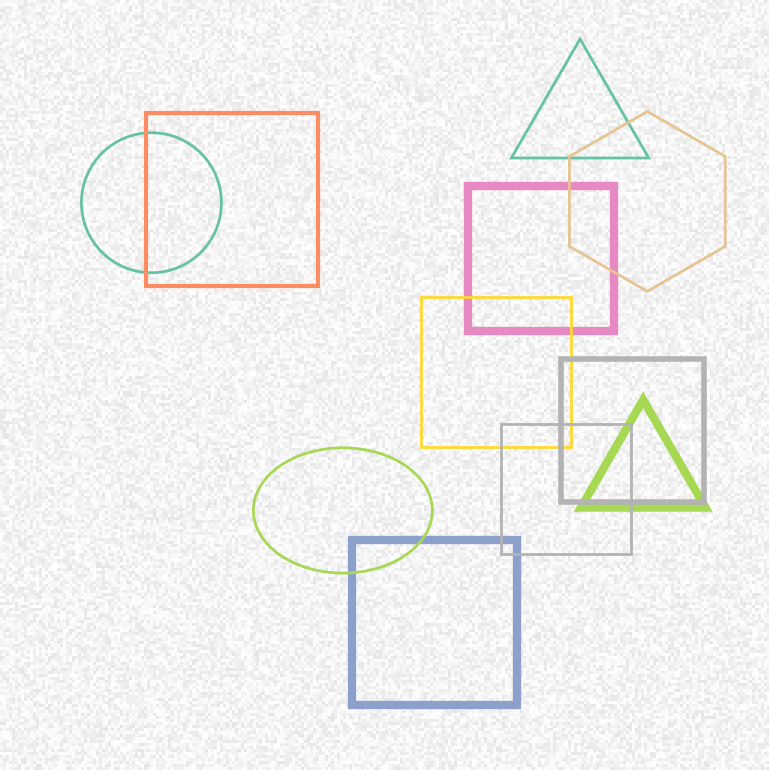[{"shape": "circle", "thickness": 1, "radius": 0.45, "center": [0.197, 0.737]}, {"shape": "triangle", "thickness": 1, "radius": 0.52, "center": [0.753, 0.846]}, {"shape": "square", "thickness": 1.5, "radius": 0.56, "center": [0.302, 0.741]}, {"shape": "square", "thickness": 3, "radius": 0.54, "center": [0.564, 0.192]}, {"shape": "square", "thickness": 3, "radius": 0.47, "center": [0.702, 0.665]}, {"shape": "oval", "thickness": 1, "radius": 0.58, "center": [0.445, 0.337]}, {"shape": "triangle", "thickness": 3, "radius": 0.47, "center": [0.835, 0.387]}, {"shape": "square", "thickness": 1, "radius": 0.49, "center": [0.644, 0.517]}, {"shape": "hexagon", "thickness": 1, "radius": 0.58, "center": [0.841, 0.738]}, {"shape": "square", "thickness": 1, "radius": 0.42, "center": [0.735, 0.365]}, {"shape": "square", "thickness": 2, "radius": 0.46, "center": [0.822, 0.441]}]